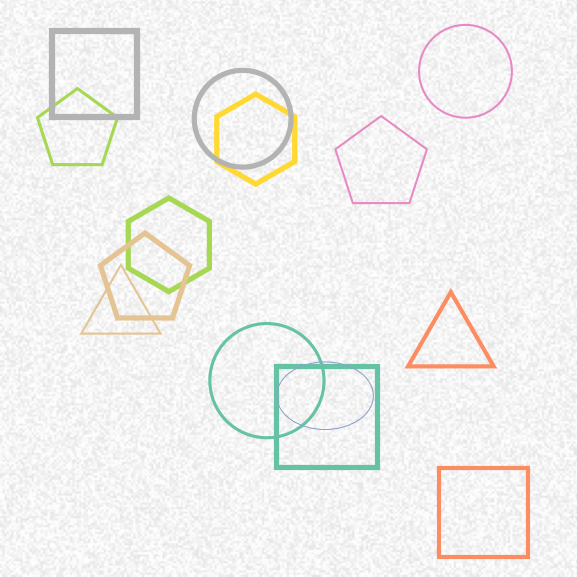[{"shape": "square", "thickness": 2.5, "radius": 0.44, "center": [0.566, 0.278]}, {"shape": "circle", "thickness": 1.5, "radius": 0.49, "center": [0.462, 0.34]}, {"shape": "triangle", "thickness": 2, "radius": 0.43, "center": [0.781, 0.408]}, {"shape": "square", "thickness": 2, "radius": 0.39, "center": [0.837, 0.112]}, {"shape": "oval", "thickness": 0.5, "radius": 0.42, "center": [0.563, 0.314]}, {"shape": "pentagon", "thickness": 1, "radius": 0.42, "center": [0.66, 0.715]}, {"shape": "circle", "thickness": 1, "radius": 0.4, "center": [0.806, 0.876]}, {"shape": "hexagon", "thickness": 2.5, "radius": 0.41, "center": [0.292, 0.575]}, {"shape": "pentagon", "thickness": 1.5, "radius": 0.36, "center": [0.134, 0.773]}, {"shape": "hexagon", "thickness": 2.5, "radius": 0.39, "center": [0.443, 0.758]}, {"shape": "pentagon", "thickness": 2.5, "radius": 0.41, "center": [0.251, 0.514]}, {"shape": "triangle", "thickness": 1, "radius": 0.4, "center": [0.209, 0.461]}, {"shape": "square", "thickness": 3, "radius": 0.37, "center": [0.163, 0.871]}, {"shape": "circle", "thickness": 2.5, "radius": 0.42, "center": [0.42, 0.794]}]